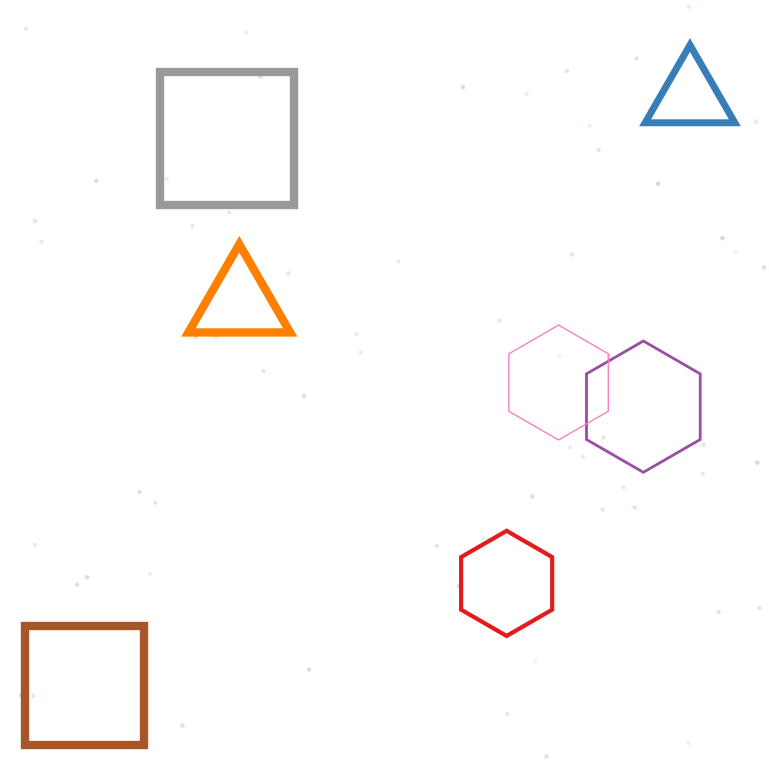[{"shape": "hexagon", "thickness": 1.5, "radius": 0.34, "center": [0.658, 0.242]}, {"shape": "triangle", "thickness": 2.5, "radius": 0.34, "center": [0.896, 0.874]}, {"shape": "hexagon", "thickness": 1, "radius": 0.43, "center": [0.836, 0.472]}, {"shape": "triangle", "thickness": 3, "radius": 0.38, "center": [0.311, 0.606]}, {"shape": "square", "thickness": 3, "radius": 0.38, "center": [0.11, 0.11]}, {"shape": "hexagon", "thickness": 0.5, "radius": 0.37, "center": [0.725, 0.503]}, {"shape": "square", "thickness": 3, "radius": 0.43, "center": [0.295, 0.82]}]